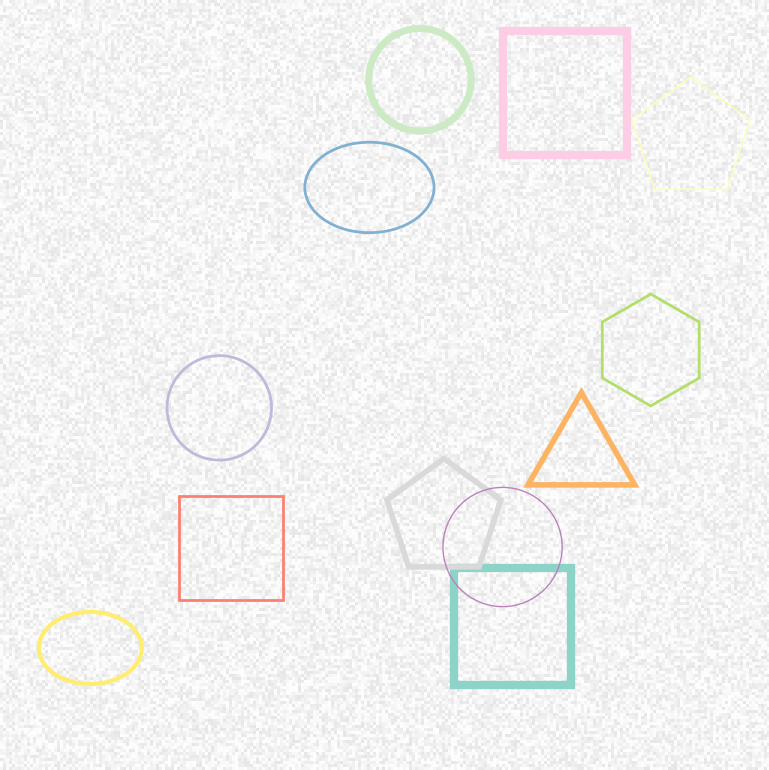[{"shape": "square", "thickness": 3, "radius": 0.38, "center": [0.665, 0.186]}, {"shape": "pentagon", "thickness": 0.5, "radius": 0.4, "center": [0.897, 0.82]}, {"shape": "circle", "thickness": 1, "radius": 0.34, "center": [0.285, 0.47]}, {"shape": "square", "thickness": 1, "radius": 0.34, "center": [0.3, 0.288]}, {"shape": "oval", "thickness": 1, "radius": 0.42, "center": [0.48, 0.757]}, {"shape": "triangle", "thickness": 2, "radius": 0.4, "center": [0.755, 0.41]}, {"shape": "hexagon", "thickness": 1, "radius": 0.36, "center": [0.845, 0.545]}, {"shape": "square", "thickness": 3, "radius": 0.4, "center": [0.733, 0.879]}, {"shape": "pentagon", "thickness": 2, "radius": 0.39, "center": [0.576, 0.327]}, {"shape": "circle", "thickness": 0.5, "radius": 0.39, "center": [0.653, 0.29]}, {"shape": "circle", "thickness": 2.5, "radius": 0.33, "center": [0.545, 0.896]}, {"shape": "oval", "thickness": 1.5, "radius": 0.33, "center": [0.117, 0.158]}]